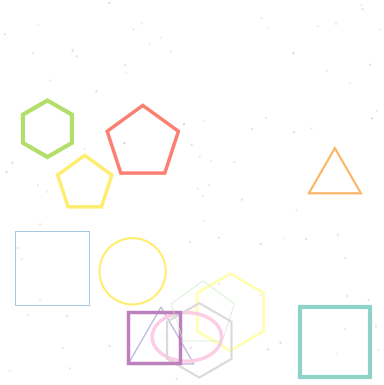[{"shape": "square", "thickness": 3, "radius": 0.45, "center": [0.871, 0.112]}, {"shape": "hexagon", "thickness": 2, "radius": 0.5, "center": [0.598, 0.189]}, {"shape": "triangle", "thickness": 1, "radius": 0.49, "center": [0.418, 0.104]}, {"shape": "pentagon", "thickness": 2.5, "radius": 0.49, "center": [0.371, 0.629]}, {"shape": "square", "thickness": 0.5, "radius": 0.48, "center": [0.135, 0.304]}, {"shape": "triangle", "thickness": 1.5, "radius": 0.39, "center": [0.87, 0.537]}, {"shape": "hexagon", "thickness": 3, "radius": 0.37, "center": [0.123, 0.666]}, {"shape": "oval", "thickness": 2.5, "radius": 0.45, "center": [0.485, 0.125]}, {"shape": "hexagon", "thickness": 1.5, "radius": 0.48, "center": [0.518, 0.116]}, {"shape": "square", "thickness": 2.5, "radius": 0.34, "center": [0.4, 0.123]}, {"shape": "pentagon", "thickness": 0.5, "radius": 0.43, "center": [0.527, 0.184]}, {"shape": "circle", "thickness": 1.5, "radius": 0.43, "center": [0.344, 0.295]}, {"shape": "pentagon", "thickness": 2.5, "radius": 0.37, "center": [0.22, 0.523]}]